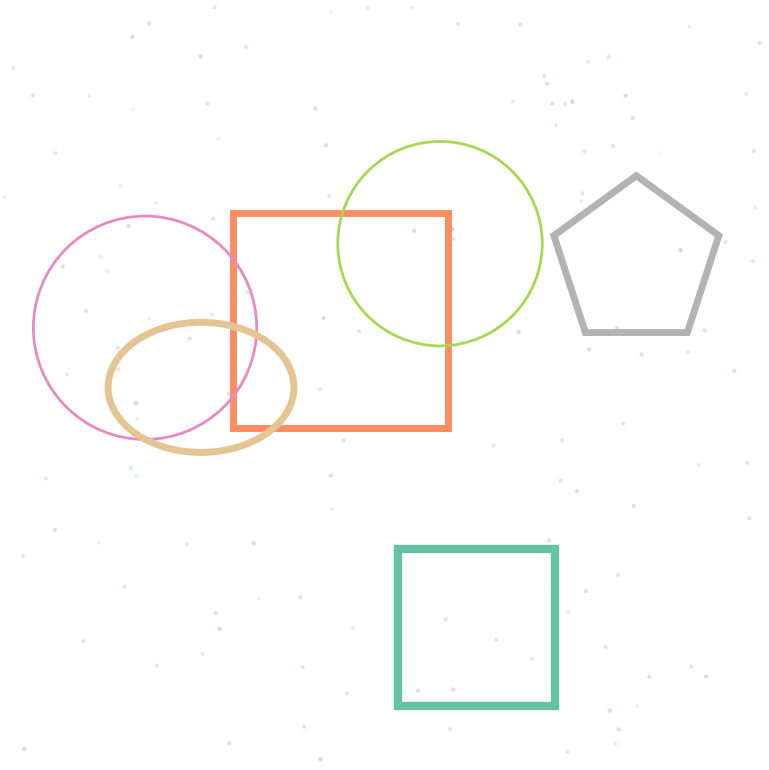[{"shape": "square", "thickness": 3, "radius": 0.51, "center": [0.618, 0.185]}, {"shape": "square", "thickness": 2.5, "radius": 0.7, "center": [0.442, 0.584]}, {"shape": "circle", "thickness": 1, "radius": 0.73, "center": [0.188, 0.574]}, {"shape": "circle", "thickness": 1, "radius": 0.66, "center": [0.571, 0.684]}, {"shape": "oval", "thickness": 2.5, "radius": 0.6, "center": [0.261, 0.497]}, {"shape": "pentagon", "thickness": 2.5, "radius": 0.56, "center": [0.826, 0.659]}]